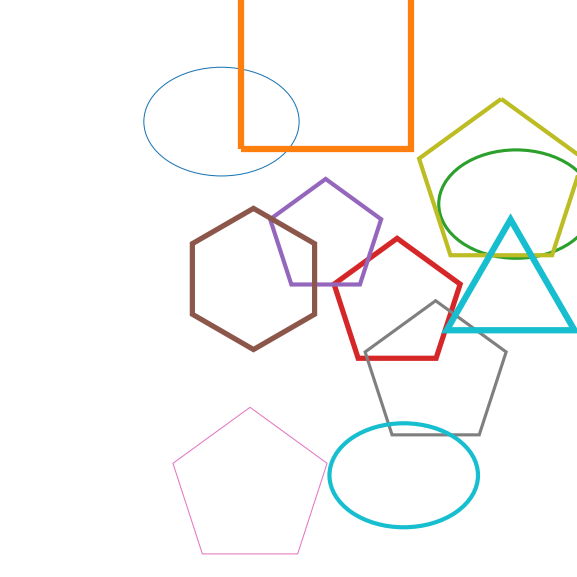[{"shape": "oval", "thickness": 0.5, "radius": 0.67, "center": [0.384, 0.789]}, {"shape": "square", "thickness": 3, "radius": 0.74, "center": [0.564, 0.888]}, {"shape": "oval", "thickness": 1.5, "radius": 0.67, "center": [0.894, 0.646]}, {"shape": "pentagon", "thickness": 2.5, "radius": 0.57, "center": [0.688, 0.472]}, {"shape": "pentagon", "thickness": 2, "radius": 0.51, "center": [0.564, 0.588]}, {"shape": "hexagon", "thickness": 2.5, "radius": 0.61, "center": [0.439, 0.516]}, {"shape": "pentagon", "thickness": 0.5, "radius": 0.7, "center": [0.433, 0.154]}, {"shape": "pentagon", "thickness": 1.5, "radius": 0.64, "center": [0.754, 0.35]}, {"shape": "pentagon", "thickness": 2, "radius": 0.75, "center": [0.868, 0.678]}, {"shape": "triangle", "thickness": 3, "radius": 0.64, "center": [0.884, 0.491]}, {"shape": "oval", "thickness": 2, "radius": 0.64, "center": [0.699, 0.176]}]